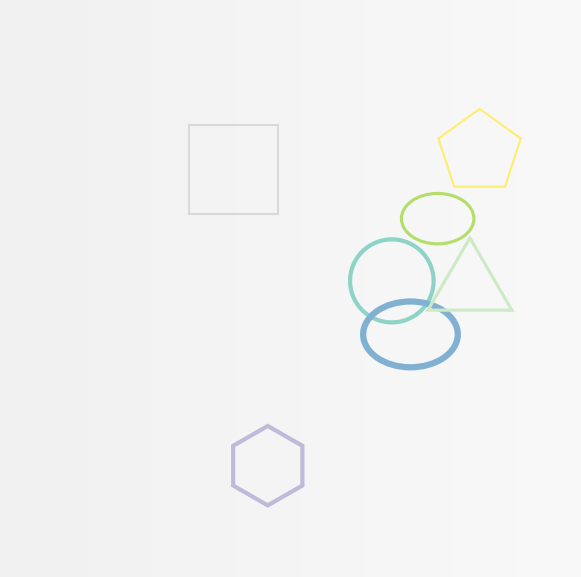[{"shape": "circle", "thickness": 2, "radius": 0.36, "center": [0.674, 0.513]}, {"shape": "hexagon", "thickness": 2, "radius": 0.34, "center": [0.461, 0.193]}, {"shape": "oval", "thickness": 3, "radius": 0.41, "center": [0.706, 0.42]}, {"shape": "oval", "thickness": 1.5, "radius": 0.31, "center": [0.753, 0.621]}, {"shape": "square", "thickness": 1, "radius": 0.38, "center": [0.402, 0.705]}, {"shape": "triangle", "thickness": 1.5, "radius": 0.42, "center": [0.808, 0.504]}, {"shape": "pentagon", "thickness": 1, "radius": 0.37, "center": [0.825, 0.736]}]